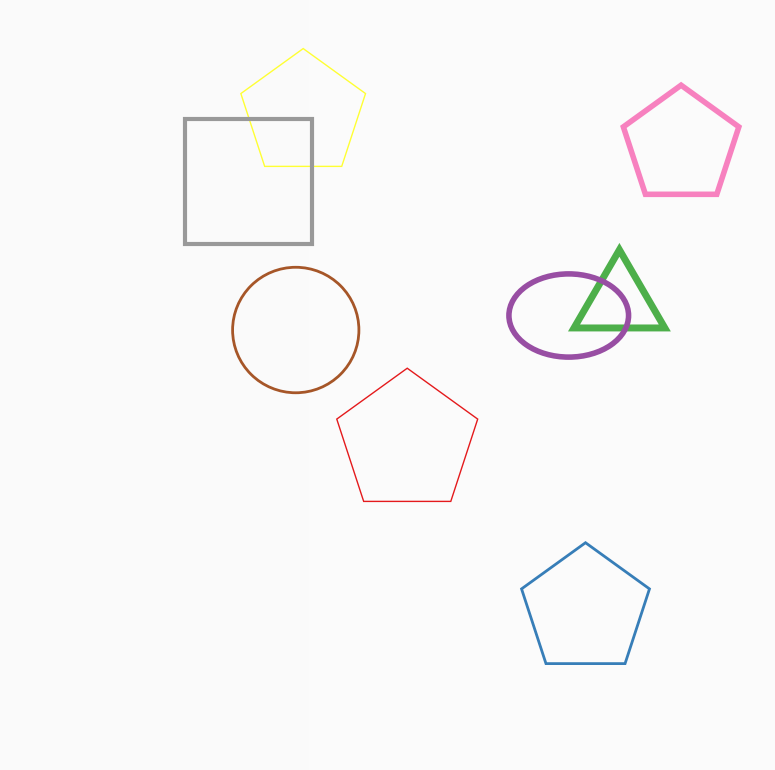[{"shape": "pentagon", "thickness": 0.5, "radius": 0.48, "center": [0.525, 0.426]}, {"shape": "pentagon", "thickness": 1, "radius": 0.43, "center": [0.756, 0.208]}, {"shape": "triangle", "thickness": 2.5, "radius": 0.34, "center": [0.799, 0.608]}, {"shape": "oval", "thickness": 2, "radius": 0.39, "center": [0.734, 0.59]}, {"shape": "pentagon", "thickness": 0.5, "radius": 0.42, "center": [0.391, 0.852]}, {"shape": "circle", "thickness": 1, "radius": 0.41, "center": [0.382, 0.571]}, {"shape": "pentagon", "thickness": 2, "radius": 0.39, "center": [0.879, 0.811]}, {"shape": "square", "thickness": 1.5, "radius": 0.41, "center": [0.321, 0.764]}]